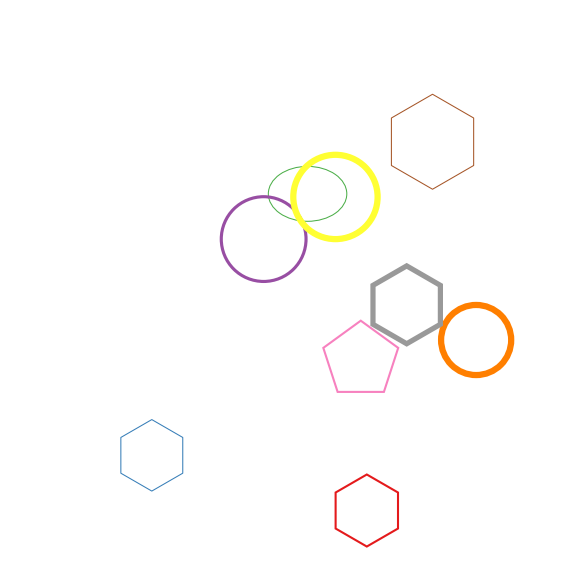[{"shape": "hexagon", "thickness": 1, "radius": 0.31, "center": [0.635, 0.115]}, {"shape": "hexagon", "thickness": 0.5, "radius": 0.31, "center": [0.263, 0.211]}, {"shape": "oval", "thickness": 0.5, "radius": 0.34, "center": [0.533, 0.663]}, {"shape": "circle", "thickness": 1.5, "radius": 0.37, "center": [0.457, 0.585]}, {"shape": "circle", "thickness": 3, "radius": 0.3, "center": [0.824, 0.41]}, {"shape": "circle", "thickness": 3, "radius": 0.37, "center": [0.581, 0.658]}, {"shape": "hexagon", "thickness": 0.5, "radius": 0.41, "center": [0.749, 0.754]}, {"shape": "pentagon", "thickness": 1, "radius": 0.34, "center": [0.625, 0.376]}, {"shape": "hexagon", "thickness": 2.5, "radius": 0.34, "center": [0.704, 0.471]}]